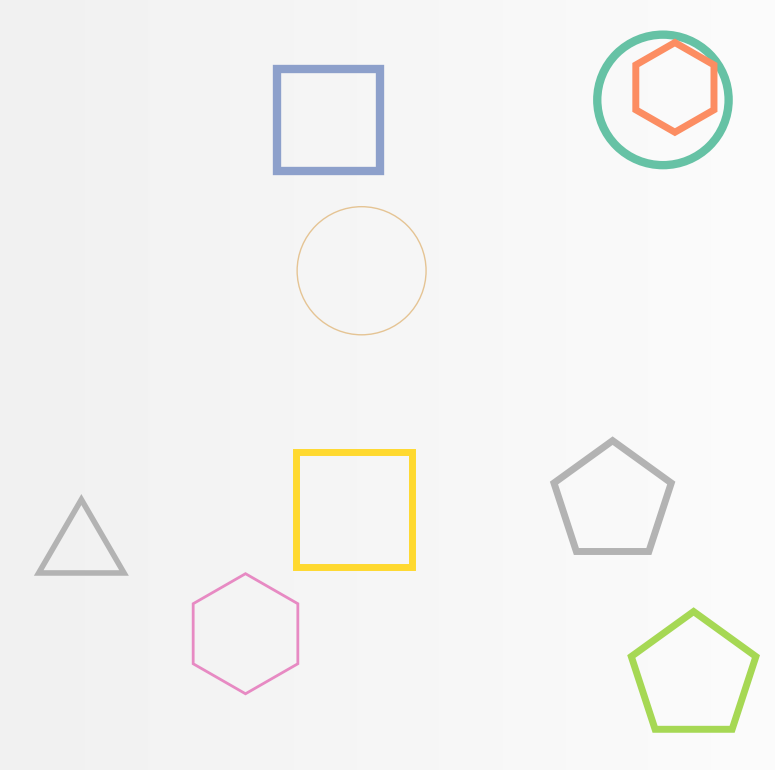[{"shape": "circle", "thickness": 3, "radius": 0.42, "center": [0.855, 0.87]}, {"shape": "hexagon", "thickness": 2.5, "radius": 0.29, "center": [0.871, 0.887]}, {"shape": "square", "thickness": 3, "radius": 0.33, "center": [0.424, 0.844]}, {"shape": "hexagon", "thickness": 1, "radius": 0.39, "center": [0.317, 0.177]}, {"shape": "pentagon", "thickness": 2.5, "radius": 0.42, "center": [0.895, 0.121]}, {"shape": "square", "thickness": 2.5, "radius": 0.37, "center": [0.457, 0.338]}, {"shape": "circle", "thickness": 0.5, "radius": 0.42, "center": [0.467, 0.648]}, {"shape": "triangle", "thickness": 2, "radius": 0.32, "center": [0.105, 0.288]}, {"shape": "pentagon", "thickness": 2.5, "radius": 0.4, "center": [0.79, 0.348]}]